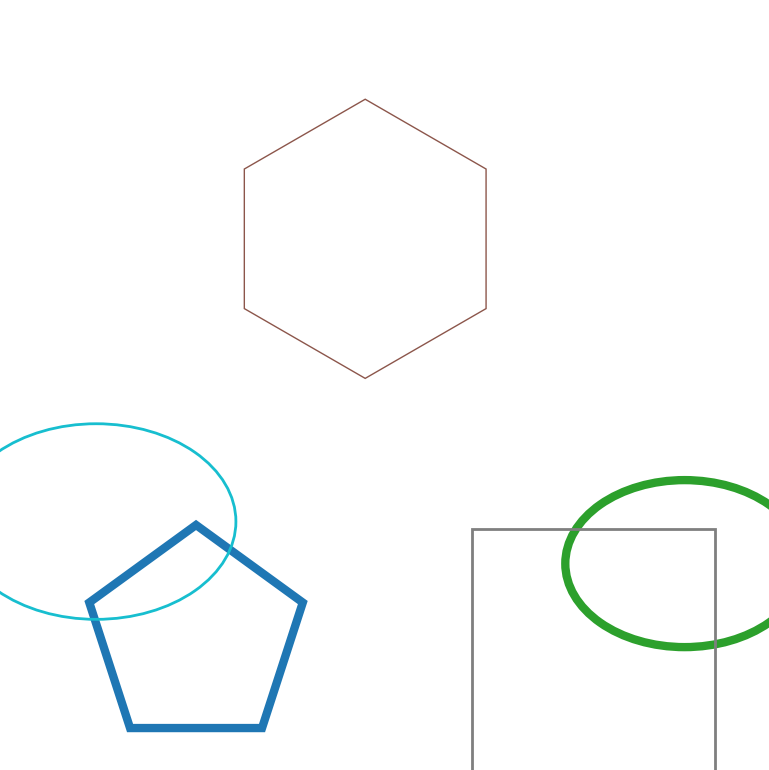[{"shape": "pentagon", "thickness": 3, "radius": 0.73, "center": [0.255, 0.172]}, {"shape": "oval", "thickness": 3, "radius": 0.77, "center": [0.889, 0.268]}, {"shape": "hexagon", "thickness": 0.5, "radius": 0.91, "center": [0.474, 0.69]}, {"shape": "square", "thickness": 1, "radius": 0.79, "center": [0.771, 0.155]}, {"shape": "oval", "thickness": 1, "radius": 0.91, "center": [0.125, 0.323]}]